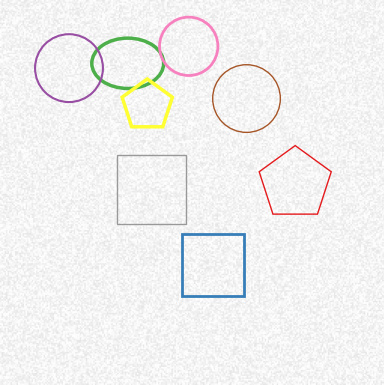[{"shape": "pentagon", "thickness": 1, "radius": 0.49, "center": [0.767, 0.523]}, {"shape": "square", "thickness": 2, "radius": 0.4, "center": [0.553, 0.311]}, {"shape": "oval", "thickness": 2.5, "radius": 0.47, "center": [0.332, 0.836]}, {"shape": "circle", "thickness": 1.5, "radius": 0.44, "center": [0.179, 0.823]}, {"shape": "pentagon", "thickness": 2.5, "radius": 0.34, "center": [0.382, 0.726]}, {"shape": "circle", "thickness": 1, "radius": 0.44, "center": [0.64, 0.744]}, {"shape": "circle", "thickness": 2, "radius": 0.38, "center": [0.49, 0.88]}, {"shape": "square", "thickness": 1, "radius": 0.45, "center": [0.393, 0.509]}]